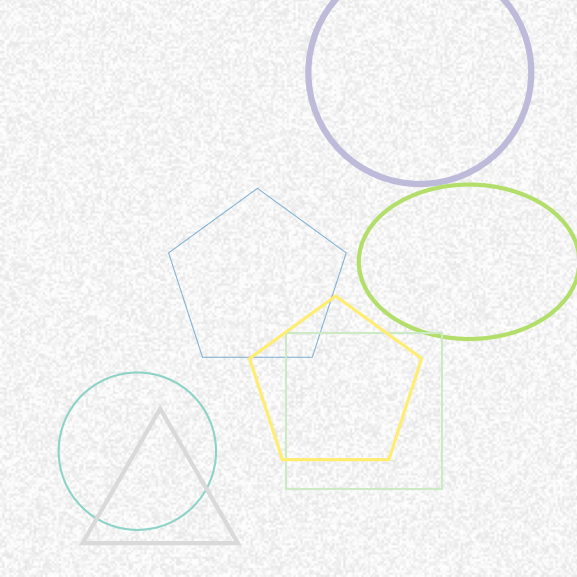[{"shape": "circle", "thickness": 1, "radius": 0.68, "center": [0.238, 0.218]}, {"shape": "circle", "thickness": 3, "radius": 0.97, "center": [0.727, 0.874]}, {"shape": "pentagon", "thickness": 0.5, "radius": 0.81, "center": [0.446, 0.511]}, {"shape": "oval", "thickness": 2, "radius": 0.95, "center": [0.812, 0.546]}, {"shape": "triangle", "thickness": 2, "radius": 0.78, "center": [0.277, 0.136]}, {"shape": "square", "thickness": 1, "radius": 0.68, "center": [0.63, 0.288]}, {"shape": "pentagon", "thickness": 1.5, "radius": 0.78, "center": [0.581, 0.33]}]